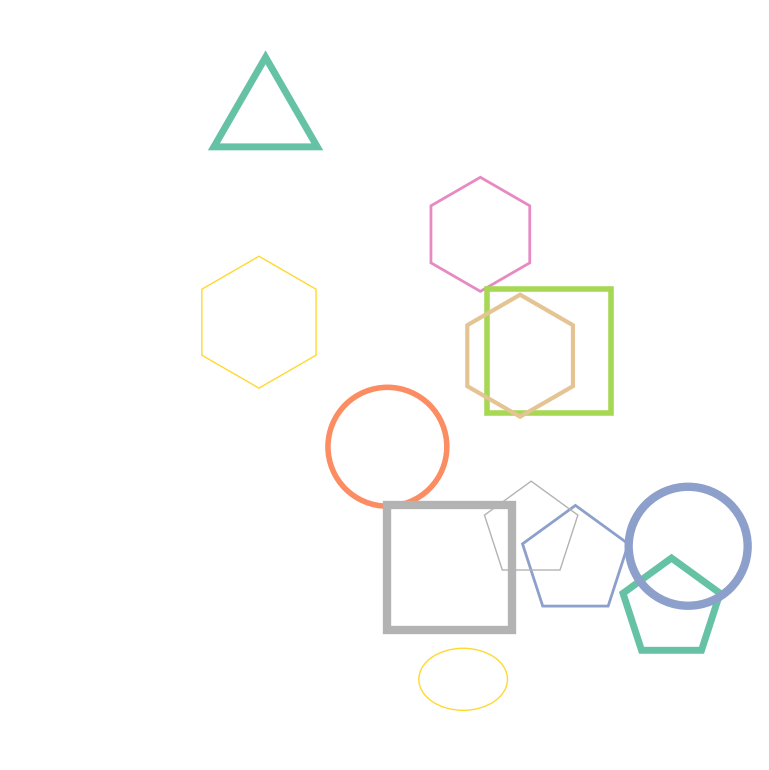[{"shape": "triangle", "thickness": 2.5, "radius": 0.39, "center": [0.345, 0.848]}, {"shape": "pentagon", "thickness": 2.5, "radius": 0.33, "center": [0.872, 0.209]}, {"shape": "circle", "thickness": 2, "radius": 0.39, "center": [0.503, 0.42]}, {"shape": "circle", "thickness": 3, "radius": 0.39, "center": [0.894, 0.291]}, {"shape": "pentagon", "thickness": 1, "radius": 0.36, "center": [0.747, 0.271]}, {"shape": "hexagon", "thickness": 1, "radius": 0.37, "center": [0.624, 0.696]}, {"shape": "square", "thickness": 2, "radius": 0.4, "center": [0.713, 0.544]}, {"shape": "oval", "thickness": 0.5, "radius": 0.29, "center": [0.602, 0.118]}, {"shape": "hexagon", "thickness": 0.5, "radius": 0.43, "center": [0.336, 0.582]}, {"shape": "hexagon", "thickness": 1.5, "radius": 0.4, "center": [0.675, 0.538]}, {"shape": "square", "thickness": 3, "radius": 0.41, "center": [0.583, 0.263]}, {"shape": "pentagon", "thickness": 0.5, "radius": 0.32, "center": [0.69, 0.311]}]